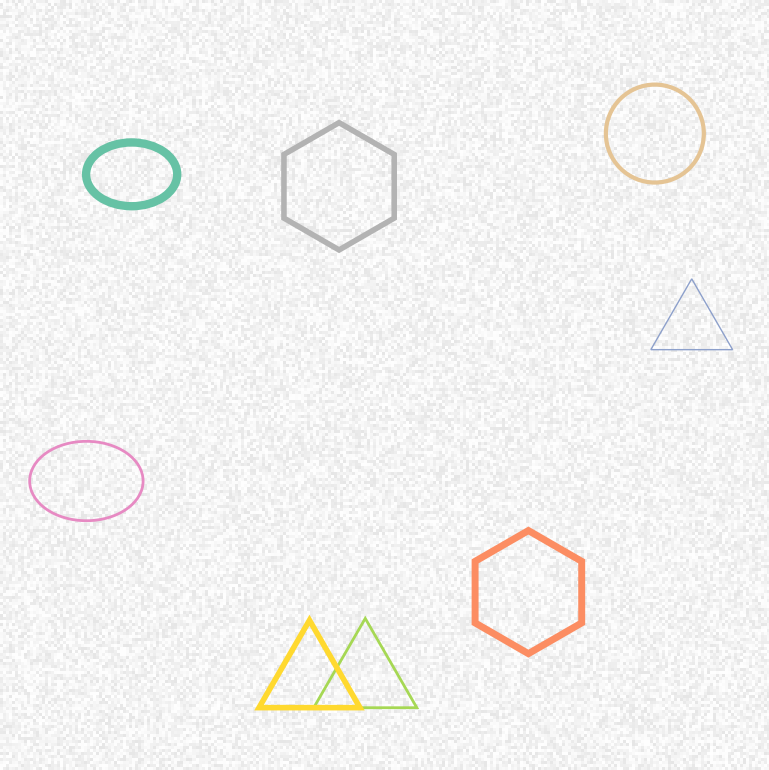[{"shape": "oval", "thickness": 3, "radius": 0.3, "center": [0.171, 0.774]}, {"shape": "hexagon", "thickness": 2.5, "radius": 0.4, "center": [0.686, 0.231]}, {"shape": "triangle", "thickness": 0.5, "radius": 0.31, "center": [0.898, 0.577]}, {"shape": "oval", "thickness": 1, "radius": 0.37, "center": [0.112, 0.375]}, {"shape": "triangle", "thickness": 1, "radius": 0.39, "center": [0.474, 0.12]}, {"shape": "triangle", "thickness": 2, "radius": 0.38, "center": [0.402, 0.119]}, {"shape": "circle", "thickness": 1.5, "radius": 0.32, "center": [0.85, 0.827]}, {"shape": "hexagon", "thickness": 2, "radius": 0.41, "center": [0.44, 0.758]}]